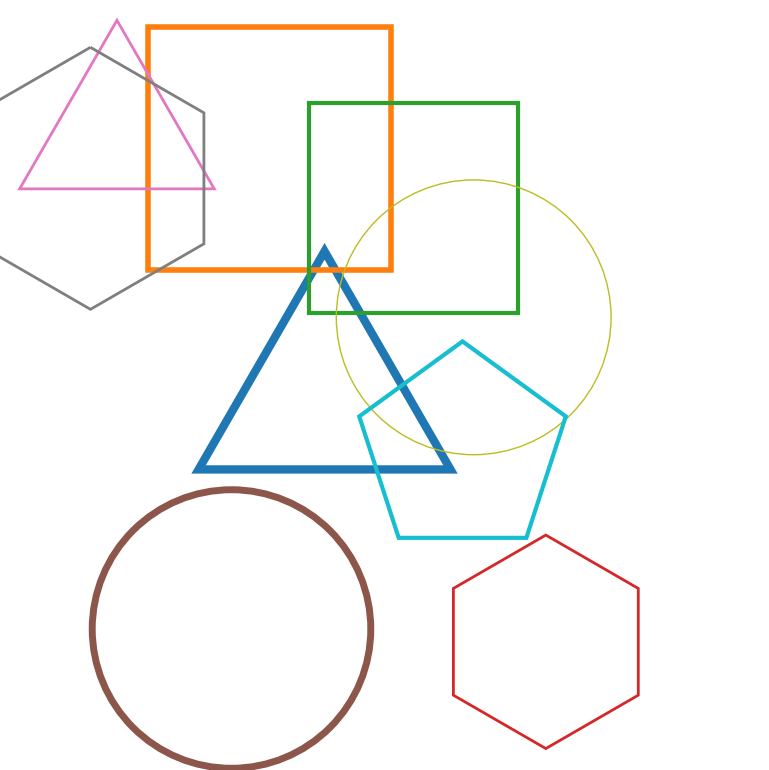[{"shape": "triangle", "thickness": 3, "radius": 0.94, "center": [0.422, 0.485]}, {"shape": "square", "thickness": 2, "radius": 0.79, "center": [0.35, 0.807]}, {"shape": "square", "thickness": 1.5, "radius": 0.68, "center": [0.537, 0.73]}, {"shape": "hexagon", "thickness": 1, "radius": 0.69, "center": [0.709, 0.166]}, {"shape": "circle", "thickness": 2.5, "radius": 0.9, "center": [0.301, 0.183]}, {"shape": "triangle", "thickness": 1, "radius": 0.73, "center": [0.152, 0.828]}, {"shape": "hexagon", "thickness": 1, "radius": 0.85, "center": [0.117, 0.768]}, {"shape": "circle", "thickness": 0.5, "radius": 0.89, "center": [0.615, 0.588]}, {"shape": "pentagon", "thickness": 1.5, "radius": 0.71, "center": [0.601, 0.416]}]